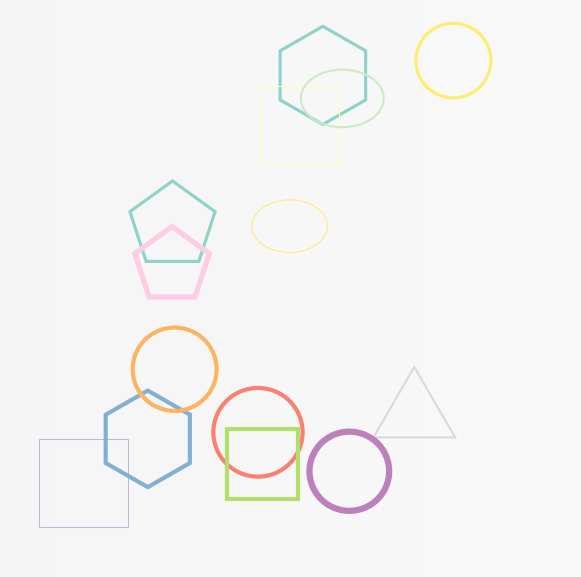[{"shape": "hexagon", "thickness": 1.5, "radius": 0.42, "center": [0.555, 0.869]}, {"shape": "pentagon", "thickness": 1.5, "radius": 0.39, "center": [0.297, 0.609]}, {"shape": "square", "thickness": 0.5, "radius": 0.34, "center": [0.516, 0.783]}, {"shape": "square", "thickness": 0.5, "radius": 0.38, "center": [0.143, 0.162]}, {"shape": "circle", "thickness": 2, "radius": 0.38, "center": [0.444, 0.251]}, {"shape": "hexagon", "thickness": 2, "radius": 0.42, "center": [0.254, 0.239]}, {"shape": "circle", "thickness": 2, "radius": 0.36, "center": [0.3, 0.36]}, {"shape": "square", "thickness": 2, "radius": 0.3, "center": [0.452, 0.195]}, {"shape": "pentagon", "thickness": 2.5, "radius": 0.34, "center": [0.296, 0.539]}, {"shape": "triangle", "thickness": 1, "radius": 0.41, "center": [0.713, 0.282]}, {"shape": "circle", "thickness": 3, "radius": 0.34, "center": [0.601, 0.183]}, {"shape": "oval", "thickness": 1, "radius": 0.36, "center": [0.589, 0.829]}, {"shape": "circle", "thickness": 1.5, "radius": 0.32, "center": [0.78, 0.894]}, {"shape": "oval", "thickness": 0.5, "radius": 0.33, "center": [0.498, 0.608]}]